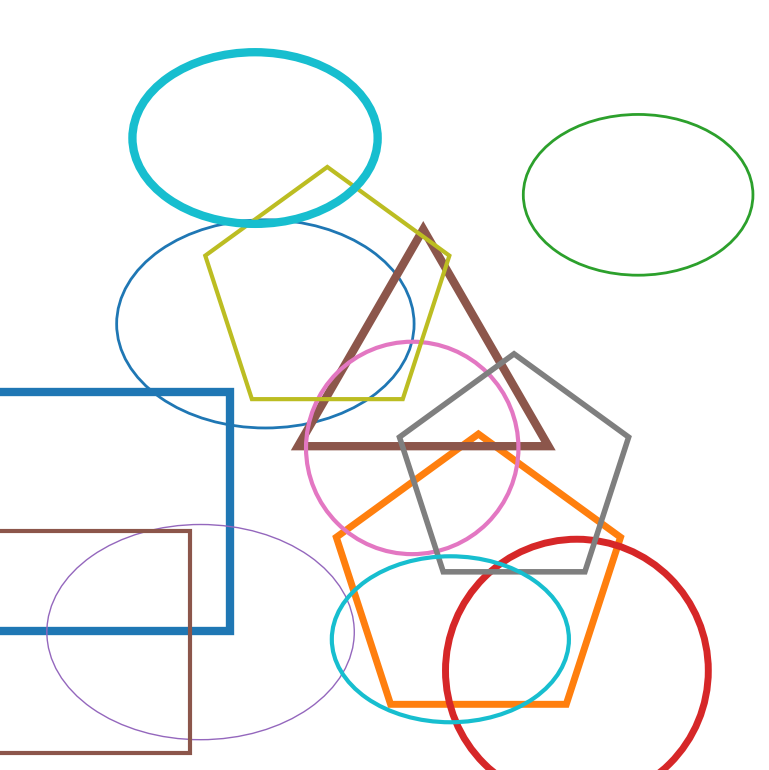[{"shape": "oval", "thickness": 1, "radius": 0.97, "center": [0.345, 0.579]}, {"shape": "square", "thickness": 3, "radius": 0.78, "center": [0.143, 0.336]}, {"shape": "pentagon", "thickness": 2.5, "radius": 0.97, "center": [0.621, 0.242]}, {"shape": "oval", "thickness": 1, "radius": 0.75, "center": [0.829, 0.747]}, {"shape": "circle", "thickness": 2.5, "radius": 0.85, "center": [0.749, 0.129]}, {"shape": "oval", "thickness": 0.5, "radius": 1.0, "center": [0.26, 0.179]}, {"shape": "square", "thickness": 1.5, "radius": 0.72, "center": [0.102, 0.167]}, {"shape": "triangle", "thickness": 3, "radius": 0.94, "center": [0.55, 0.514]}, {"shape": "circle", "thickness": 1.5, "radius": 0.69, "center": [0.535, 0.418]}, {"shape": "pentagon", "thickness": 2, "radius": 0.78, "center": [0.668, 0.384]}, {"shape": "pentagon", "thickness": 1.5, "radius": 0.83, "center": [0.425, 0.616]}, {"shape": "oval", "thickness": 3, "radius": 0.8, "center": [0.331, 0.821]}, {"shape": "oval", "thickness": 1.5, "radius": 0.77, "center": [0.585, 0.17]}]